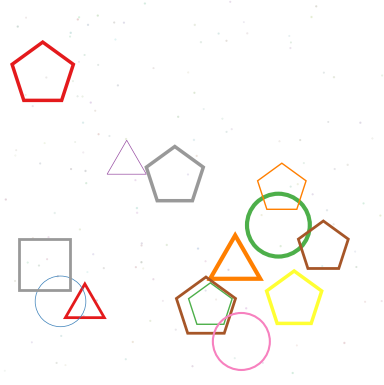[{"shape": "pentagon", "thickness": 2.5, "radius": 0.42, "center": [0.111, 0.807]}, {"shape": "triangle", "thickness": 2, "radius": 0.29, "center": [0.22, 0.204]}, {"shape": "circle", "thickness": 0.5, "radius": 0.33, "center": [0.157, 0.217]}, {"shape": "circle", "thickness": 3, "radius": 0.41, "center": [0.723, 0.415]}, {"shape": "pentagon", "thickness": 1, "radius": 0.3, "center": [0.546, 0.206]}, {"shape": "triangle", "thickness": 0.5, "radius": 0.29, "center": [0.329, 0.577]}, {"shape": "pentagon", "thickness": 1, "radius": 0.33, "center": [0.732, 0.51]}, {"shape": "triangle", "thickness": 3, "radius": 0.38, "center": [0.611, 0.314]}, {"shape": "pentagon", "thickness": 2.5, "radius": 0.38, "center": [0.764, 0.221]}, {"shape": "pentagon", "thickness": 2, "radius": 0.4, "center": [0.535, 0.2]}, {"shape": "pentagon", "thickness": 2, "radius": 0.34, "center": [0.84, 0.358]}, {"shape": "circle", "thickness": 1.5, "radius": 0.37, "center": [0.627, 0.113]}, {"shape": "pentagon", "thickness": 2.5, "radius": 0.39, "center": [0.454, 0.542]}, {"shape": "square", "thickness": 2, "radius": 0.33, "center": [0.116, 0.313]}]